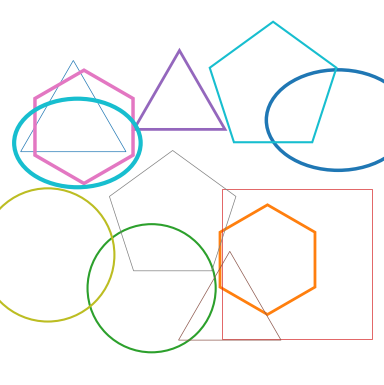[{"shape": "oval", "thickness": 2.5, "radius": 0.93, "center": [0.878, 0.688]}, {"shape": "triangle", "thickness": 0.5, "radius": 0.79, "center": [0.19, 0.685]}, {"shape": "hexagon", "thickness": 2, "radius": 0.71, "center": [0.695, 0.326]}, {"shape": "circle", "thickness": 1.5, "radius": 0.83, "center": [0.394, 0.251]}, {"shape": "square", "thickness": 0.5, "radius": 0.97, "center": [0.771, 0.314]}, {"shape": "triangle", "thickness": 2, "radius": 0.68, "center": [0.466, 0.732]}, {"shape": "triangle", "thickness": 0.5, "radius": 0.77, "center": [0.597, 0.193]}, {"shape": "hexagon", "thickness": 2.5, "radius": 0.74, "center": [0.218, 0.671]}, {"shape": "pentagon", "thickness": 0.5, "radius": 0.86, "center": [0.449, 0.436]}, {"shape": "circle", "thickness": 1.5, "radius": 0.86, "center": [0.124, 0.338]}, {"shape": "pentagon", "thickness": 1.5, "radius": 0.87, "center": [0.709, 0.771]}, {"shape": "oval", "thickness": 3, "radius": 0.82, "center": [0.201, 0.629]}]